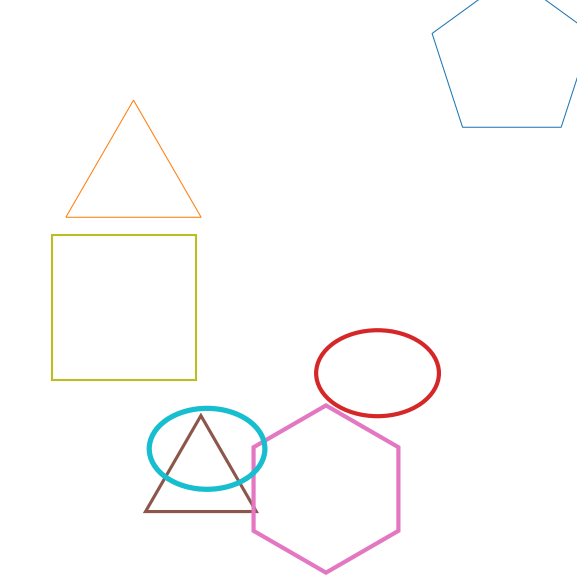[{"shape": "pentagon", "thickness": 0.5, "radius": 0.73, "center": [0.886, 0.896]}, {"shape": "triangle", "thickness": 0.5, "radius": 0.68, "center": [0.231, 0.691]}, {"shape": "oval", "thickness": 2, "radius": 0.53, "center": [0.654, 0.353]}, {"shape": "triangle", "thickness": 1.5, "radius": 0.55, "center": [0.348, 0.169]}, {"shape": "hexagon", "thickness": 2, "radius": 0.72, "center": [0.564, 0.152]}, {"shape": "square", "thickness": 1, "radius": 0.62, "center": [0.214, 0.467]}, {"shape": "oval", "thickness": 2.5, "radius": 0.5, "center": [0.359, 0.222]}]